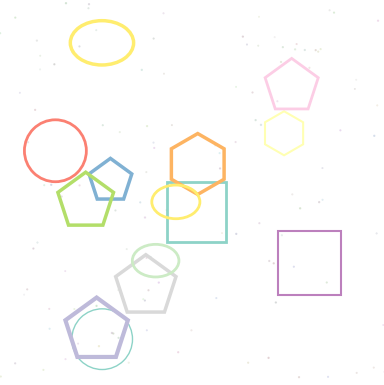[{"shape": "square", "thickness": 2, "radius": 0.39, "center": [0.51, 0.449]}, {"shape": "circle", "thickness": 1, "radius": 0.39, "center": [0.265, 0.119]}, {"shape": "hexagon", "thickness": 1.5, "radius": 0.29, "center": [0.738, 0.654]}, {"shape": "pentagon", "thickness": 3, "radius": 0.43, "center": [0.251, 0.142]}, {"shape": "circle", "thickness": 2, "radius": 0.4, "center": [0.144, 0.608]}, {"shape": "pentagon", "thickness": 2.5, "radius": 0.29, "center": [0.287, 0.53]}, {"shape": "hexagon", "thickness": 2.5, "radius": 0.4, "center": [0.514, 0.574]}, {"shape": "pentagon", "thickness": 2.5, "radius": 0.38, "center": [0.223, 0.477]}, {"shape": "pentagon", "thickness": 2, "radius": 0.36, "center": [0.758, 0.776]}, {"shape": "pentagon", "thickness": 2.5, "radius": 0.41, "center": [0.379, 0.256]}, {"shape": "square", "thickness": 1.5, "radius": 0.41, "center": [0.803, 0.316]}, {"shape": "oval", "thickness": 2, "radius": 0.3, "center": [0.404, 0.323]}, {"shape": "oval", "thickness": 2.5, "radius": 0.41, "center": [0.265, 0.889]}, {"shape": "oval", "thickness": 2, "radius": 0.31, "center": [0.457, 0.476]}]